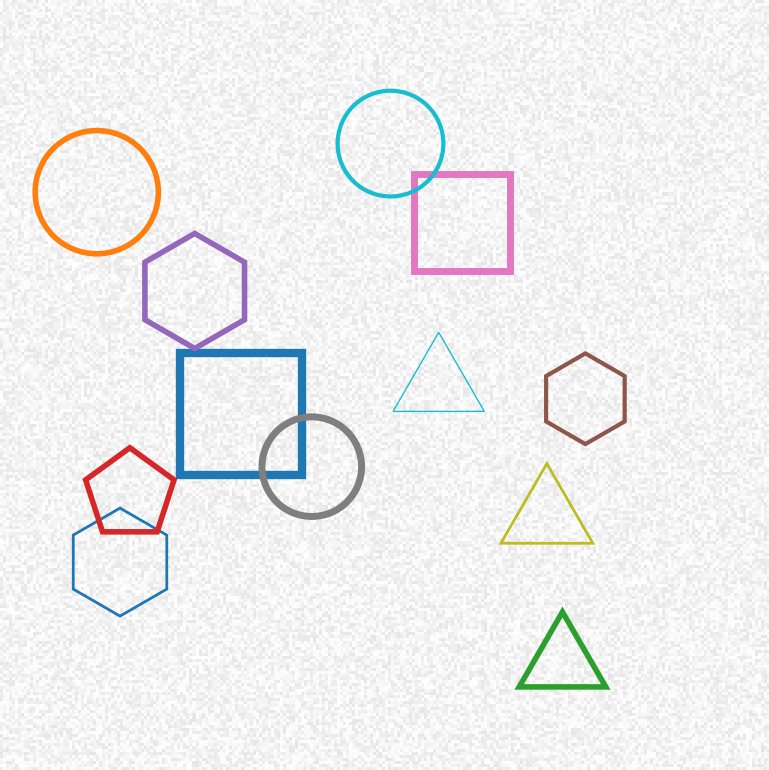[{"shape": "hexagon", "thickness": 1, "radius": 0.35, "center": [0.156, 0.27]}, {"shape": "square", "thickness": 3, "radius": 0.39, "center": [0.313, 0.462]}, {"shape": "circle", "thickness": 2, "radius": 0.4, "center": [0.126, 0.75]}, {"shape": "triangle", "thickness": 2, "radius": 0.32, "center": [0.73, 0.14]}, {"shape": "pentagon", "thickness": 2, "radius": 0.3, "center": [0.169, 0.358]}, {"shape": "hexagon", "thickness": 2, "radius": 0.37, "center": [0.253, 0.622]}, {"shape": "hexagon", "thickness": 1.5, "radius": 0.29, "center": [0.76, 0.482]}, {"shape": "square", "thickness": 2.5, "radius": 0.31, "center": [0.6, 0.711]}, {"shape": "circle", "thickness": 2.5, "radius": 0.32, "center": [0.405, 0.394]}, {"shape": "triangle", "thickness": 1, "radius": 0.34, "center": [0.71, 0.329]}, {"shape": "circle", "thickness": 1.5, "radius": 0.34, "center": [0.507, 0.814]}, {"shape": "triangle", "thickness": 0.5, "radius": 0.34, "center": [0.57, 0.5]}]